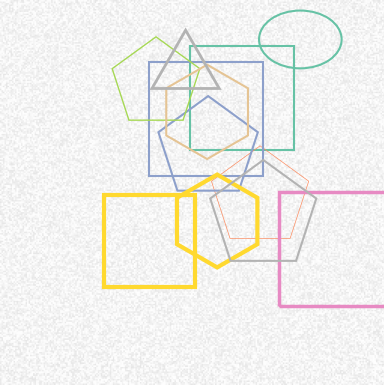[{"shape": "oval", "thickness": 1.5, "radius": 0.54, "center": [0.78, 0.898]}, {"shape": "square", "thickness": 1.5, "radius": 0.68, "center": [0.629, 0.745]}, {"shape": "pentagon", "thickness": 0.5, "radius": 0.66, "center": [0.676, 0.488]}, {"shape": "square", "thickness": 1.5, "radius": 0.74, "center": [0.535, 0.691]}, {"shape": "pentagon", "thickness": 1.5, "radius": 0.68, "center": [0.541, 0.615]}, {"shape": "square", "thickness": 2.5, "radius": 0.74, "center": [0.872, 0.353]}, {"shape": "pentagon", "thickness": 1, "radius": 0.6, "center": [0.405, 0.785]}, {"shape": "square", "thickness": 3, "radius": 0.59, "center": [0.389, 0.374]}, {"shape": "hexagon", "thickness": 3, "radius": 0.6, "center": [0.564, 0.426]}, {"shape": "hexagon", "thickness": 1.5, "radius": 0.61, "center": [0.538, 0.709]}, {"shape": "pentagon", "thickness": 1.5, "radius": 0.72, "center": [0.684, 0.44]}, {"shape": "triangle", "thickness": 2, "radius": 0.5, "center": [0.482, 0.821]}]